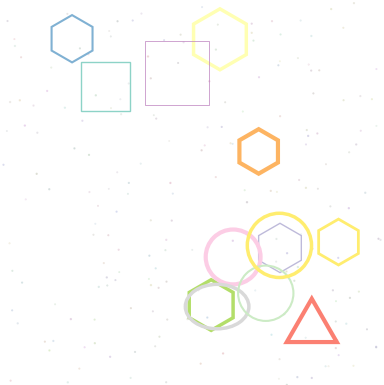[{"shape": "square", "thickness": 1, "radius": 0.32, "center": [0.275, 0.775]}, {"shape": "hexagon", "thickness": 2.5, "radius": 0.4, "center": [0.571, 0.898]}, {"shape": "hexagon", "thickness": 1, "radius": 0.32, "center": [0.727, 0.356]}, {"shape": "triangle", "thickness": 3, "radius": 0.37, "center": [0.81, 0.149]}, {"shape": "hexagon", "thickness": 1.5, "radius": 0.31, "center": [0.187, 0.899]}, {"shape": "hexagon", "thickness": 3, "radius": 0.29, "center": [0.672, 0.607]}, {"shape": "hexagon", "thickness": 2.5, "radius": 0.33, "center": [0.548, 0.208]}, {"shape": "circle", "thickness": 3, "radius": 0.36, "center": [0.606, 0.333]}, {"shape": "oval", "thickness": 2.5, "radius": 0.41, "center": [0.564, 0.204]}, {"shape": "square", "thickness": 0.5, "radius": 0.42, "center": [0.46, 0.81]}, {"shape": "circle", "thickness": 1.5, "radius": 0.36, "center": [0.69, 0.238]}, {"shape": "hexagon", "thickness": 2, "radius": 0.3, "center": [0.879, 0.371]}, {"shape": "circle", "thickness": 2.5, "radius": 0.42, "center": [0.726, 0.363]}]